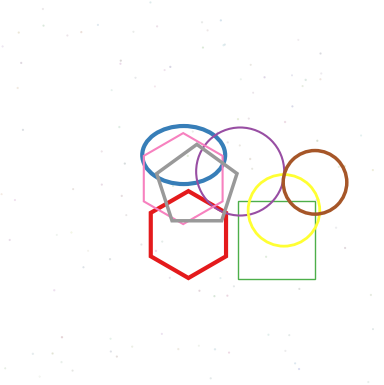[{"shape": "hexagon", "thickness": 3, "radius": 0.56, "center": [0.489, 0.391]}, {"shape": "oval", "thickness": 3, "radius": 0.54, "center": [0.477, 0.597]}, {"shape": "square", "thickness": 1, "radius": 0.5, "center": [0.718, 0.376]}, {"shape": "circle", "thickness": 1.5, "radius": 0.57, "center": [0.624, 0.555]}, {"shape": "circle", "thickness": 2, "radius": 0.46, "center": [0.738, 0.454]}, {"shape": "circle", "thickness": 2.5, "radius": 0.41, "center": [0.818, 0.526]}, {"shape": "hexagon", "thickness": 1.5, "radius": 0.59, "center": [0.476, 0.536]}, {"shape": "pentagon", "thickness": 2.5, "radius": 0.55, "center": [0.511, 0.515]}]